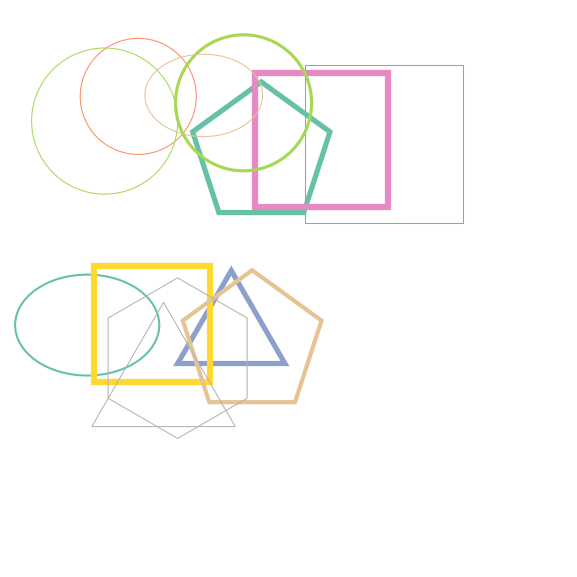[{"shape": "oval", "thickness": 1, "radius": 0.62, "center": [0.151, 0.436]}, {"shape": "pentagon", "thickness": 2.5, "radius": 0.63, "center": [0.452, 0.732]}, {"shape": "circle", "thickness": 0.5, "radius": 0.5, "center": [0.239, 0.832]}, {"shape": "triangle", "thickness": 2.5, "radius": 0.54, "center": [0.4, 0.423]}, {"shape": "square", "thickness": 0.5, "radius": 0.68, "center": [0.665, 0.749]}, {"shape": "square", "thickness": 3, "radius": 0.58, "center": [0.557, 0.756]}, {"shape": "circle", "thickness": 1.5, "radius": 0.59, "center": [0.422, 0.821]}, {"shape": "circle", "thickness": 0.5, "radius": 0.63, "center": [0.181, 0.79]}, {"shape": "square", "thickness": 3, "radius": 0.5, "center": [0.264, 0.438]}, {"shape": "oval", "thickness": 0.5, "radius": 0.51, "center": [0.353, 0.834]}, {"shape": "pentagon", "thickness": 2, "radius": 0.63, "center": [0.437, 0.405]}, {"shape": "hexagon", "thickness": 0.5, "radius": 0.69, "center": [0.308, 0.379]}, {"shape": "triangle", "thickness": 0.5, "radius": 0.72, "center": [0.283, 0.332]}]